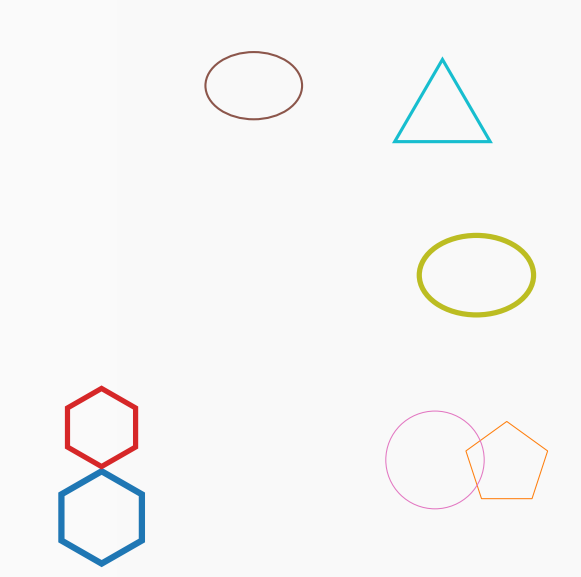[{"shape": "hexagon", "thickness": 3, "radius": 0.4, "center": [0.175, 0.103]}, {"shape": "pentagon", "thickness": 0.5, "radius": 0.37, "center": [0.872, 0.195]}, {"shape": "hexagon", "thickness": 2.5, "radius": 0.34, "center": [0.175, 0.259]}, {"shape": "oval", "thickness": 1, "radius": 0.42, "center": [0.437, 0.851]}, {"shape": "circle", "thickness": 0.5, "radius": 0.42, "center": [0.748, 0.203]}, {"shape": "oval", "thickness": 2.5, "radius": 0.49, "center": [0.82, 0.523]}, {"shape": "triangle", "thickness": 1.5, "radius": 0.47, "center": [0.761, 0.801]}]